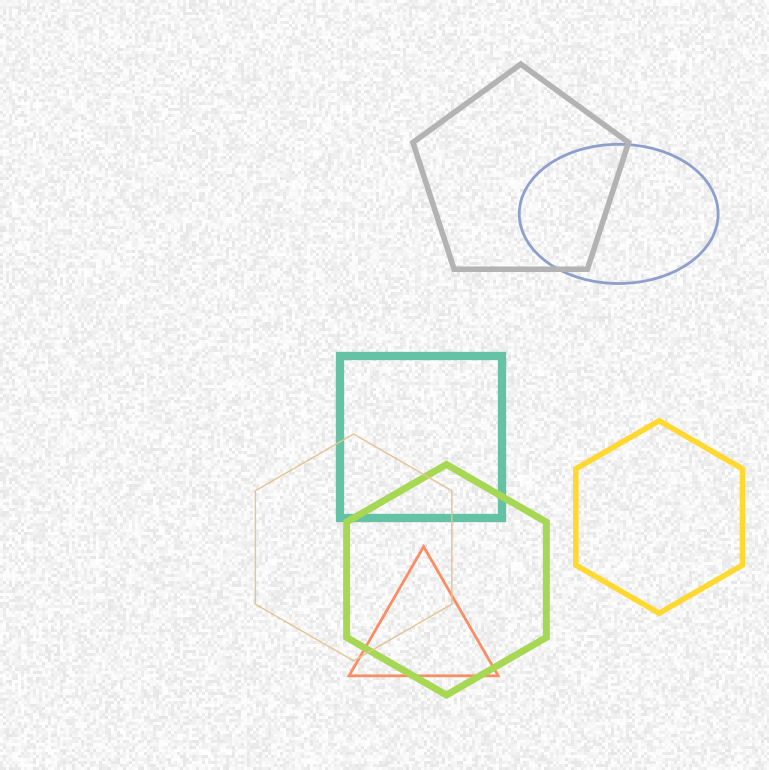[{"shape": "square", "thickness": 3, "radius": 0.53, "center": [0.547, 0.432]}, {"shape": "triangle", "thickness": 1, "radius": 0.56, "center": [0.55, 0.178]}, {"shape": "oval", "thickness": 1, "radius": 0.65, "center": [0.804, 0.722]}, {"shape": "hexagon", "thickness": 2.5, "radius": 0.75, "center": [0.58, 0.247]}, {"shape": "hexagon", "thickness": 2, "radius": 0.62, "center": [0.856, 0.329]}, {"shape": "hexagon", "thickness": 0.5, "radius": 0.74, "center": [0.459, 0.289]}, {"shape": "pentagon", "thickness": 2, "radius": 0.74, "center": [0.676, 0.769]}]